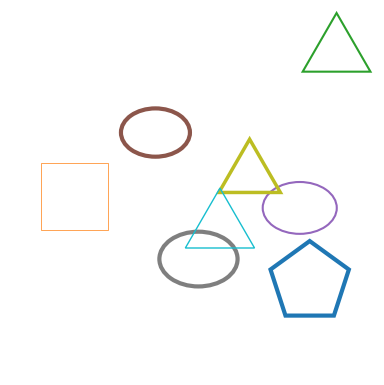[{"shape": "pentagon", "thickness": 3, "radius": 0.54, "center": [0.804, 0.267]}, {"shape": "square", "thickness": 0.5, "radius": 0.44, "center": [0.193, 0.49]}, {"shape": "triangle", "thickness": 1.5, "radius": 0.51, "center": [0.874, 0.865]}, {"shape": "oval", "thickness": 1.5, "radius": 0.48, "center": [0.779, 0.46]}, {"shape": "oval", "thickness": 3, "radius": 0.45, "center": [0.404, 0.656]}, {"shape": "oval", "thickness": 3, "radius": 0.51, "center": [0.516, 0.327]}, {"shape": "triangle", "thickness": 2.5, "radius": 0.46, "center": [0.648, 0.546]}, {"shape": "triangle", "thickness": 1, "radius": 0.52, "center": [0.571, 0.408]}]